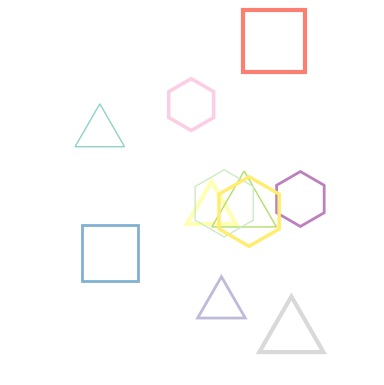[{"shape": "triangle", "thickness": 1, "radius": 0.37, "center": [0.259, 0.656]}, {"shape": "triangle", "thickness": 3, "radius": 0.37, "center": [0.549, 0.455]}, {"shape": "triangle", "thickness": 2, "radius": 0.36, "center": [0.575, 0.21]}, {"shape": "square", "thickness": 3, "radius": 0.4, "center": [0.711, 0.893]}, {"shape": "square", "thickness": 2, "radius": 0.37, "center": [0.286, 0.342]}, {"shape": "triangle", "thickness": 1, "radius": 0.48, "center": [0.634, 0.459]}, {"shape": "hexagon", "thickness": 2.5, "radius": 0.34, "center": [0.497, 0.728]}, {"shape": "triangle", "thickness": 3, "radius": 0.48, "center": [0.757, 0.134]}, {"shape": "hexagon", "thickness": 2, "radius": 0.36, "center": [0.78, 0.483]}, {"shape": "hexagon", "thickness": 1, "radius": 0.44, "center": [0.582, 0.472]}, {"shape": "hexagon", "thickness": 2.5, "radius": 0.45, "center": [0.647, 0.451]}]